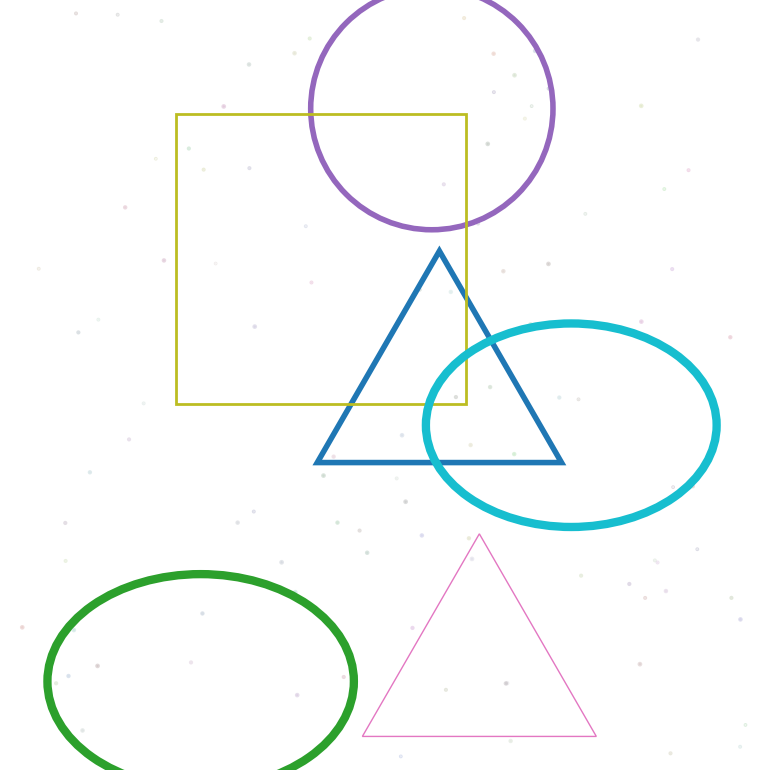[{"shape": "triangle", "thickness": 2, "radius": 0.92, "center": [0.571, 0.491]}, {"shape": "oval", "thickness": 3, "radius": 0.99, "center": [0.261, 0.115]}, {"shape": "circle", "thickness": 2, "radius": 0.79, "center": [0.561, 0.859]}, {"shape": "triangle", "thickness": 0.5, "radius": 0.88, "center": [0.623, 0.131]}, {"shape": "square", "thickness": 1, "radius": 0.94, "center": [0.417, 0.664]}, {"shape": "oval", "thickness": 3, "radius": 0.94, "center": [0.742, 0.448]}]